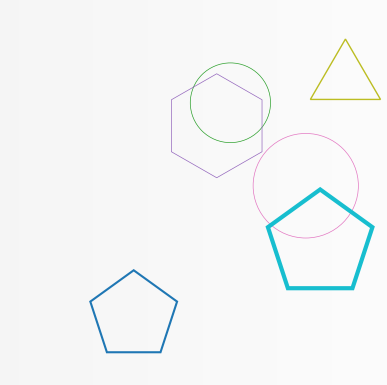[{"shape": "pentagon", "thickness": 1.5, "radius": 0.59, "center": [0.345, 0.18]}, {"shape": "circle", "thickness": 0.5, "radius": 0.52, "center": [0.595, 0.733]}, {"shape": "hexagon", "thickness": 0.5, "radius": 0.68, "center": [0.559, 0.673]}, {"shape": "circle", "thickness": 0.5, "radius": 0.68, "center": [0.789, 0.518]}, {"shape": "triangle", "thickness": 1, "radius": 0.52, "center": [0.891, 0.794]}, {"shape": "pentagon", "thickness": 3, "radius": 0.71, "center": [0.826, 0.366]}]